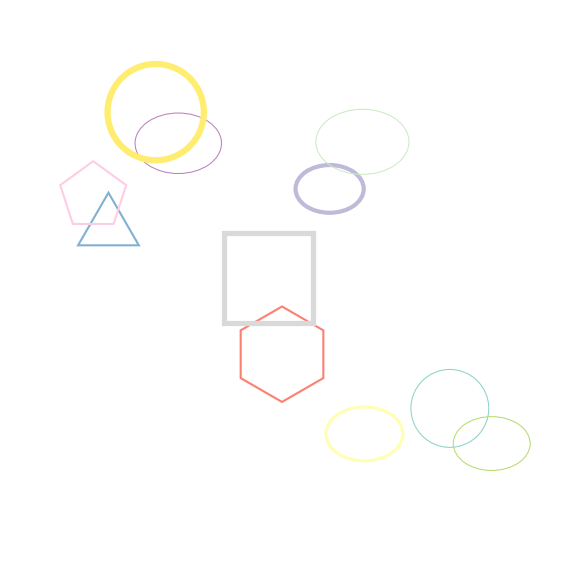[{"shape": "circle", "thickness": 0.5, "radius": 0.34, "center": [0.779, 0.292]}, {"shape": "oval", "thickness": 1.5, "radius": 0.33, "center": [0.631, 0.248]}, {"shape": "oval", "thickness": 2, "radius": 0.3, "center": [0.571, 0.672]}, {"shape": "hexagon", "thickness": 1, "radius": 0.41, "center": [0.488, 0.386]}, {"shape": "triangle", "thickness": 1, "radius": 0.3, "center": [0.188, 0.605]}, {"shape": "oval", "thickness": 0.5, "radius": 0.33, "center": [0.851, 0.231]}, {"shape": "pentagon", "thickness": 1, "radius": 0.3, "center": [0.161, 0.66]}, {"shape": "square", "thickness": 2.5, "radius": 0.39, "center": [0.465, 0.518]}, {"shape": "oval", "thickness": 0.5, "radius": 0.37, "center": [0.309, 0.751]}, {"shape": "oval", "thickness": 0.5, "radius": 0.4, "center": [0.628, 0.754]}, {"shape": "circle", "thickness": 3, "radius": 0.42, "center": [0.27, 0.805]}]